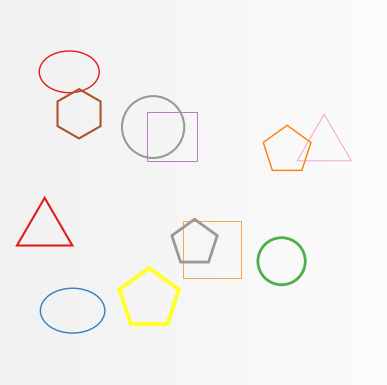[{"shape": "oval", "thickness": 1, "radius": 0.39, "center": [0.179, 0.813]}, {"shape": "triangle", "thickness": 1.5, "radius": 0.41, "center": [0.115, 0.404]}, {"shape": "oval", "thickness": 1, "radius": 0.42, "center": [0.187, 0.193]}, {"shape": "circle", "thickness": 2, "radius": 0.31, "center": [0.727, 0.321]}, {"shape": "square", "thickness": 0.5, "radius": 0.32, "center": [0.444, 0.646]}, {"shape": "square", "thickness": 0.5, "radius": 0.37, "center": [0.547, 0.351]}, {"shape": "pentagon", "thickness": 1, "radius": 0.32, "center": [0.741, 0.61]}, {"shape": "pentagon", "thickness": 3, "radius": 0.4, "center": [0.385, 0.223]}, {"shape": "hexagon", "thickness": 1.5, "radius": 0.32, "center": [0.204, 0.704]}, {"shape": "triangle", "thickness": 0.5, "radius": 0.4, "center": [0.837, 0.623]}, {"shape": "circle", "thickness": 1.5, "radius": 0.4, "center": [0.395, 0.67]}, {"shape": "pentagon", "thickness": 2, "radius": 0.31, "center": [0.502, 0.369]}]